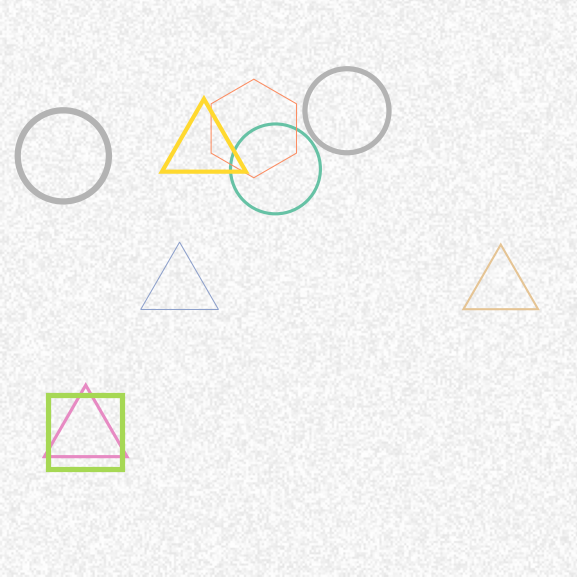[{"shape": "circle", "thickness": 1.5, "radius": 0.39, "center": [0.477, 0.707]}, {"shape": "hexagon", "thickness": 0.5, "radius": 0.43, "center": [0.44, 0.777]}, {"shape": "triangle", "thickness": 0.5, "radius": 0.39, "center": [0.311, 0.502]}, {"shape": "triangle", "thickness": 1.5, "radius": 0.41, "center": [0.148, 0.25]}, {"shape": "square", "thickness": 2.5, "radius": 0.32, "center": [0.147, 0.251]}, {"shape": "triangle", "thickness": 2, "radius": 0.42, "center": [0.353, 0.744]}, {"shape": "triangle", "thickness": 1, "radius": 0.37, "center": [0.867, 0.501]}, {"shape": "circle", "thickness": 2.5, "radius": 0.36, "center": [0.601, 0.807]}, {"shape": "circle", "thickness": 3, "radius": 0.39, "center": [0.11, 0.729]}]